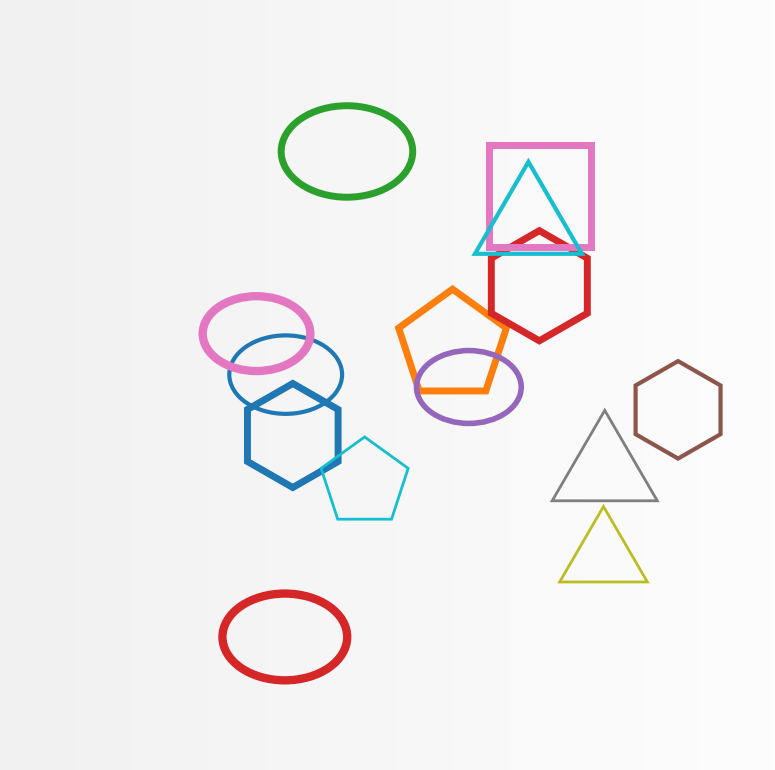[{"shape": "hexagon", "thickness": 2.5, "radius": 0.34, "center": [0.378, 0.434]}, {"shape": "oval", "thickness": 1.5, "radius": 0.36, "center": [0.369, 0.513]}, {"shape": "pentagon", "thickness": 2.5, "radius": 0.37, "center": [0.584, 0.551]}, {"shape": "oval", "thickness": 2.5, "radius": 0.42, "center": [0.448, 0.803]}, {"shape": "oval", "thickness": 3, "radius": 0.4, "center": [0.368, 0.173]}, {"shape": "hexagon", "thickness": 2.5, "radius": 0.36, "center": [0.696, 0.629]}, {"shape": "oval", "thickness": 2, "radius": 0.34, "center": [0.605, 0.497]}, {"shape": "hexagon", "thickness": 1.5, "radius": 0.32, "center": [0.875, 0.468]}, {"shape": "square", "thickness": 2.5, "radius": 0.33, "center": [0.697, 0.746]}, {"shape": "oval", "thickness": 3, "radius": 0.35, "center": [0.331, 0.567]}, {"shape": "triangle", "thickness": 1, "radius": 0.39, "center": [0.78, 0.389]}, {"shape": "triangle", "thickness": 1, "radius": 0.33, "center": [0.779, 0.277]}, {"shape": "triangle", "thickness": 1.5, "radius": 0.4, "center": [0.682, 0.71]}, {"shape": "pentagon", "thickness": 1, "radius": 0.3, "center": [0.47, 0.374]}]